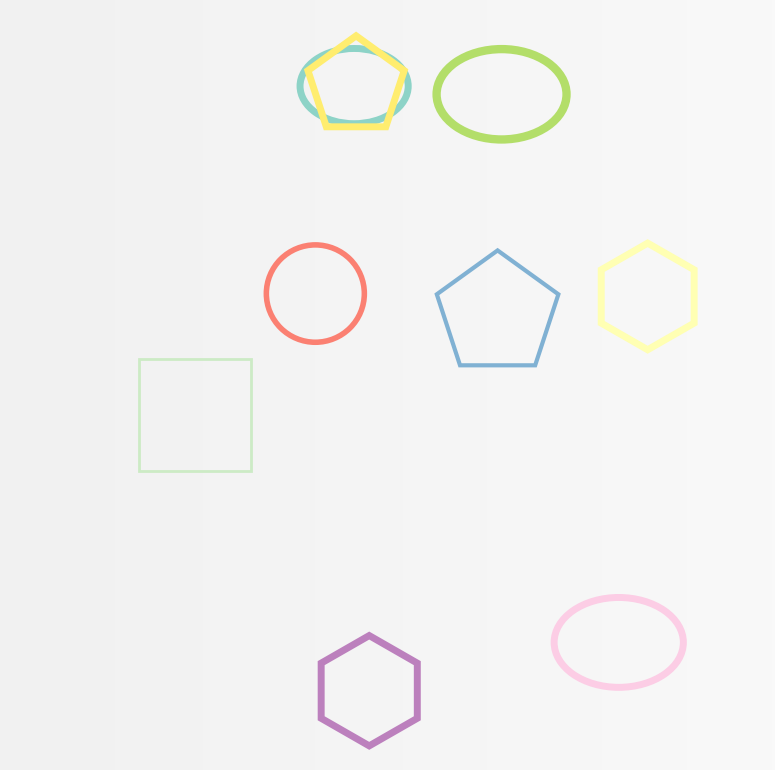[{"shape": "oval", "thickness": 2.5, "radius": 0.35, "center": [0.457, 0.888]}, {"shape": "hexagon", "thickness": 2.5, "radius": 0.35, "center": [0.836, 0.615]}, {"shape": "circle", "thickness": 2, "radius": 0.32, "center": [0.407, 0.619]}, {"shape": "pentagon", "thickness": 1.5, "radius": 0.41, "center": [0.642, 0.592]}, {"shape": "oval", "thickness": 3, "radius": 0.42, "center": [0.647, 0.878]}, {"shape": "oval", "thickness": 2.5, "radius": 0.42, "center": [0.798, 0.166]}, {"shape": "hexagon", "thickness": 2.5, "radius": 0.36, "center": [0.476, 0.103]}, {"shape": "square", "thickness": 1, "radius": 0.36, "center": [0.251, 0.461]}, {"shape": "pentagon", "thickness": 2.5, "radius": 0.33, "center": [0.459, 0.888]}]